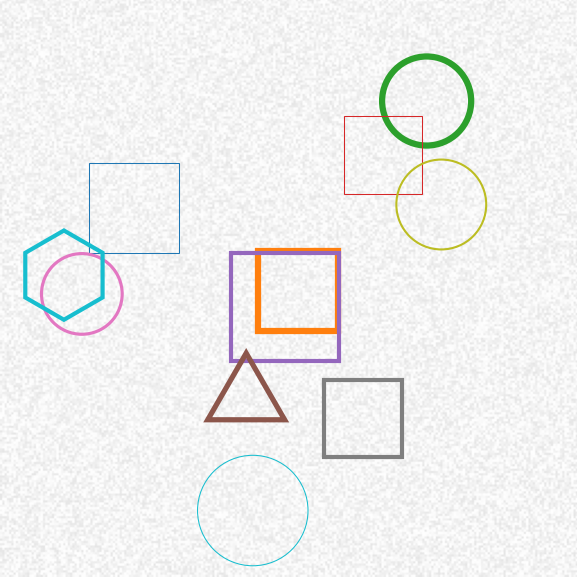[{"shape": "square", "thickness": 0.5, "radius": 0.39, "center": [0.232, 0.639]}, {"shape": "square", "thickness": 3, "radius": 0.35, "center": [0.516, 0.495]}, {"shape": "circle", "thickness": 3, "radius": 0.39, "center": [0.739, 0.824]}, {"shape": "square", "thickness": 0.5, "radius": 0.34, "center": [0.663, 0.731]}, {"shape": "square", "thickness": 2, "radius": 0.47, "center": [0.493, 0.467]}, {"shape": "triangle", "thickness": 2.5, "radius": 0.38, "center": [0.426, 0.311]}, {"shape": "circle", "thickness": 1.5, "radius": 0.35, "center": [0.142, 0.49]}, {"shape": "square", "thickness": 2, "radius": 0.33, "center": [0.629, 0.274]}, {"shape": "circle", "thickness": 1, "radius": 0.39, "center": [0.764, 0.645]}, {"shape": "circle", "thickness": 0.5, "radius": 0.48, "center": [0.438, 0.115]}, {"shape": "hexagon", "thickness": 2, "radius": 0.39, "center": [0.111, 0.523]}]